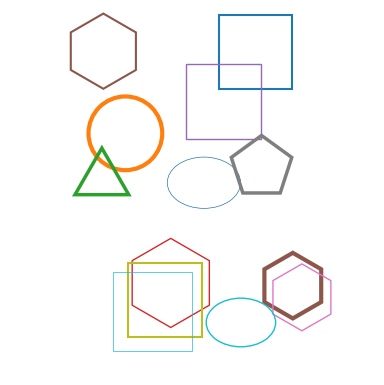[{"shape": "square", "thickness": 1.5, "radius": 0.48, "center": [0.664, 0.865]}, {"shape": "oval", "thickness": 0.5, "radius": 0.48, "center": [0.53, 0.525]}, {"shape": "circle", "thickness": 3, "radius": 0.48, "center": [0.326, 0.654]}, {"shape": "triangle", "thickness": 2.5, "radius": 0.4, "center": [0.265, 0.535]}, {"shape": "hexagon", "thickness": 1, "radius": 0.58, "center": [0.444, 0.265]}, {"shape": "square", "thickness": 1, "radius": 0.49, "center": [0.58, 0.735]}, {"shape": "hexagon", "thickness": 1.5, "radius": 0.49, "center": [0.268, 0.867]}, {"shape": "hexagon", "thickness": 3, "radius": 0.43, "center": [0.761, 0.258]}, {"shape": "hexagon", "thickness": 1, "radius": 0.43, "center": [0.784, 0.228]}, {"shape": "pentagon", "thickness": 2.5, "radius": 0.41, "center": [0.679, 0.566]}, {"shape": "square", "thickness": 1.5, "radius": 0.48, "center": [0.428, 0.221]}, {"shape": "oval", "thickness": 1, "radius": 0.45, "center": [0.626, 0.162]}, {"shape": "square", "thickness": 0.5, "radius": 0.51, "center": [0.395, 0.19]}]